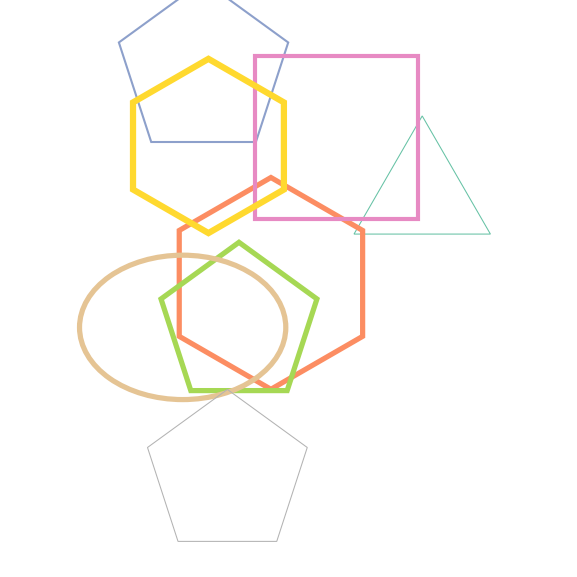[{"shape": "triangle", "thickness": 0.5, "radius": 0.68, "center": [0.731, 0.662]}, {"shape": "hexagon", "thickness": 2.5, "radius": 0.92, "center": [0.469, 0.508]}, {"shape": "pentagon", "thickness": 1, "radius": 0.77, "center": [0.352, 0.878]}, {"shape": "square", "thickness": 2, "radius": 0.71, "center": [0.583, 0.761]}, {"shape": "pentagon", "thickness": 2.5, "radius": 0.71, "center": [0.414, 0.438]}, {"shape": "hexagon", "thickness": 3, "radius": 0.75, "center": [0.361, 0.746]}, {"shape": "oval", "thickness": 2.5, "radius": 0.89, "center": [0.316, 0.432]}, {"shape": "pentagon", "thickness": 0.5, "radius": 0.73, "center": [0.394, 0.179]}]